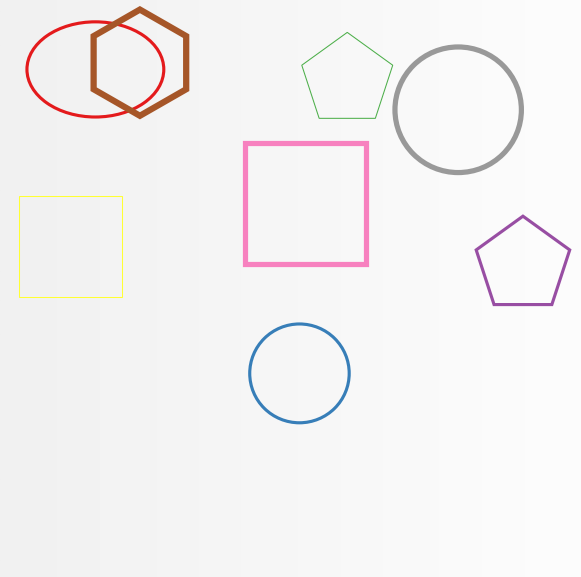[{"shape": "oval", "thickness": 1.5, "radius": 0.59, "center": [0.164, 0.879]}, {"shape": "circle", "thickness": 1.5, "radius": 0.43, "center": [0.515, 0.353]}, {"shape": "pentagon", "thickness": 0.5, "radius": 0.41, "center": [0.597, 0.861]}, {"shape": "pentagon", "thickness": 1.5, "radius": 0.42, "center": [0.9, 0.54]}, {"shape": "square", "thickness": 0.5, "radius": 0.44, "center": [0.122, 0.572]}, {"shape": "hexagon", "thickness": 3, "radius": 0.46, "center": [0.241, 0.891]}, {"shape": "square", "thickness": 2.5, "radius": 0.52, "center": [0.526, 0.647]}, {"shape": "circle", "thickness": 2.5, "radius": 0.54, "center": [0.788, 0.809]}]